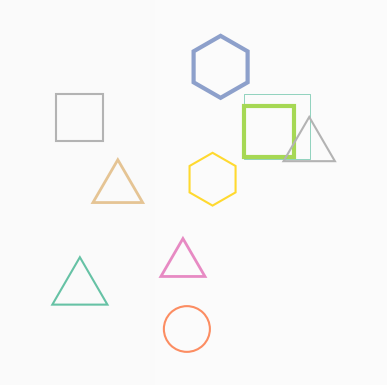[{"shape": "square", "thickness": 0.5, "radius": 0.43, "center": [0.716, 0.672]}, {"shape": "triangle", "thickness": 1.5, "radius": 0.41, "center": [0.206, 0.25]}, {"shape": "circle", "thickness": 1.5, "radius": 0.3, "center": [0.482, 0.145]}, {"shape": "hexagon", "thickness": 3, "radius": 0.4, "center": [0.569, 0.826]}, {"shape": "triangle", "thickness": 2, "radius": 0.33, "center": [0.472, 0.315]}, {"shape": "square", "thickness": 3, "radius": 0.33, "center": [0.694, 0.659]}, {"shape": "hexagon", "thickness": 1.5, "radius": 0.34, "center": [0.549, 0.535]}, {"shape": "triangle", "thickness": 2, "radius": 0.37, "center": [0.304, 0.511]}, {"shape": "triangle", "thickness": 1.5, "radius": 0.38, "center": [0.798, 0.62]}, {"shape": "square", "thickness": 1.5, "radius": 0.3, "center": [0.205, 0.694]}]